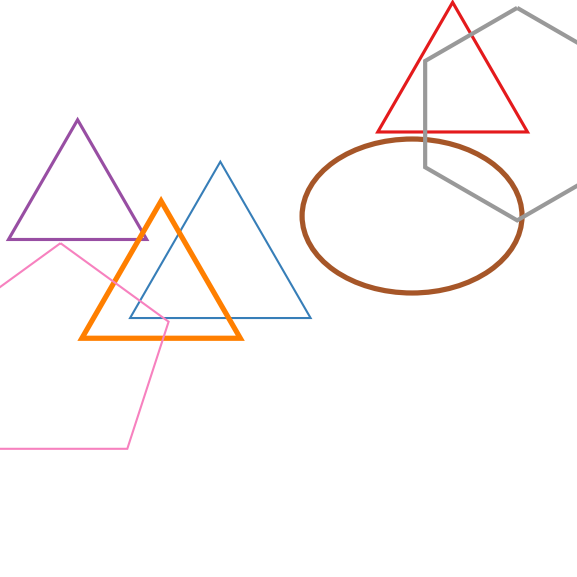[{"shape": "triangle", "thickness": 1.5, "radius": 0.75, "center": [0.784, 0.845]}, {"shape": "triangle", "thickness": 1, "radius": 0.9, "center": [0.382, 0.539]}, {"shape": "triangle", "thickness": 1.5, "radius": 0.69, "center": [0.134, 0.654]}, {"shape": "triangle", "thickness": 2.5, "radius": 0.79, "center": [0.279, 0.493]}, {"shape": "oval", "thickness": 2.5, "radius": 0.95, "center": [0.714, 0.625]}, {"shape": "pentagon", "thickness": 1, "radius": 0.98, "center": [0.105, 0.381]}, {"shape": "hexagon", "thickness": 2, "radius": 0.92, "center": [0.896, 0.802]}]